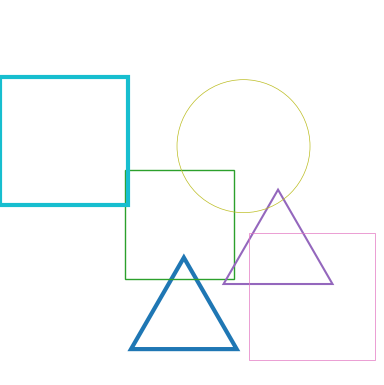[{"shape": "triangle", "thickness": 3, "radius": 0.79, "center": [0.478, 0.172]}, {"shape": "square", "thickness": 1, "radius": 0.71, "center": [0.465, 0.417]}, {"shape": "triangle", "thickness": 1.5, "radius": 0.82, "center": [0.722, 0.344]}, {"shape": "square", "thickness": 0.5, "radius": 0.82, "center": [0.809, 0.23]}, {"shape": "circle", "thickness": 0.5, "radius": 0.86, "center": [0.633, 0.62]}, {"shape": "square", "thickness": 3, "radius": 0.84, "center": [0.166, 0.634]}]